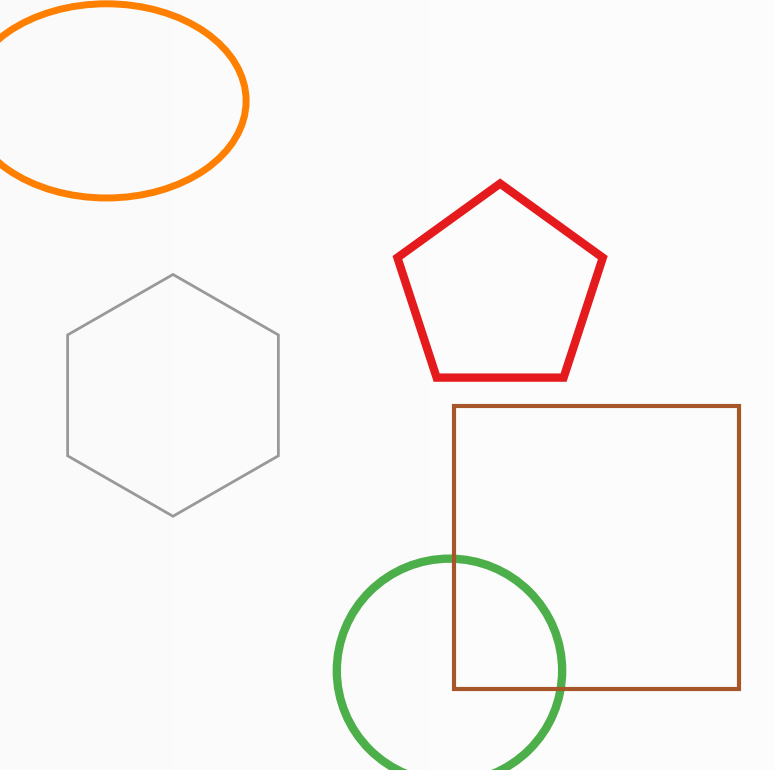[{"shape": "pentagon", "thickness": 3, "radius": 0.7, "center": [0.645, 0.622]}, {"shape": "circle", "thickness": 3, "radius": 0.73, "center": [0.58, 0.129]}, {"shape": "oval", "thickness": 2.5, "radius": 0.9, "center": [0.137, 0.869]}, {"shape": "square", "thickness": 1.5, "radius": 0.92, "center": [0.77, 0.288]}, {"shape": "hexagon", "thickness": 1, "radius": 0.78, "center": [0.223, 0.487]}]